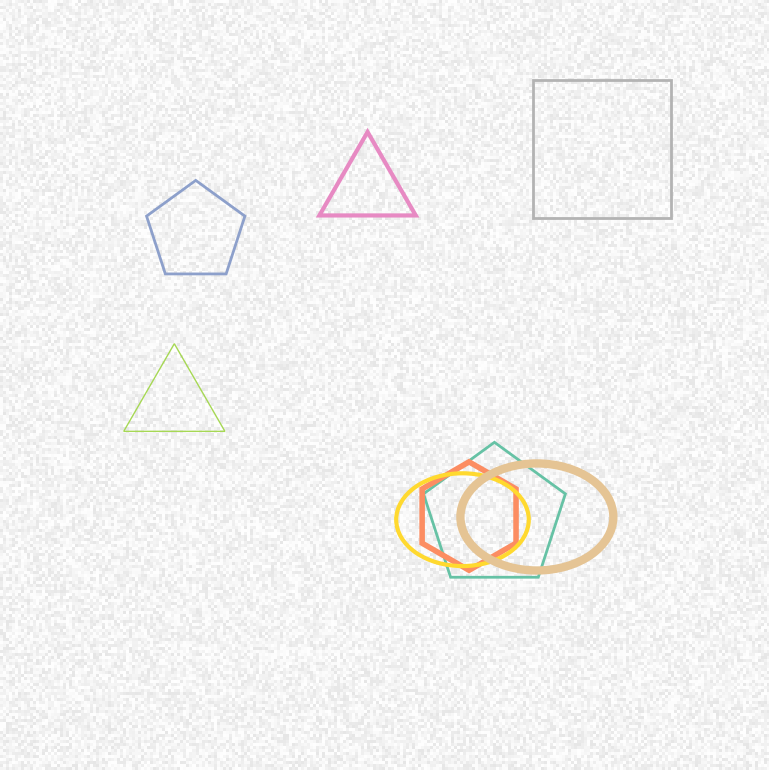[{"shape": "pentagon", "thickness": 1, "radius": 0.48, "center": [0.642, 0.329]}, {"shape": "hexagon", "thickness": 2, "radius": 0.35, "center": [0.609, 0.33]}, {"shape": "pentagon", "thickness": 1, "radius": 0.34, "center": [0.254, 0.699]}, {"shape": "triangle", "thickness": 1.5, "radius": 0.36, "center": [0.477, 0.756]}, {"shape": "triangle", "thickness": 0.5, "radius": 0.38, "center": [0.226, 0.478]}, {"shape": "oval", "thickness": 1.5, "radius": 0.43, "center": [0.601, 0.325]}, {"shape": "oval", "thickness": 3, "radius": 0.5, "center": [0.697, 0.329]}, {"shape": "square", "thickness": 1, "radius": 0.45, "center": [0.782, 0.807]}]